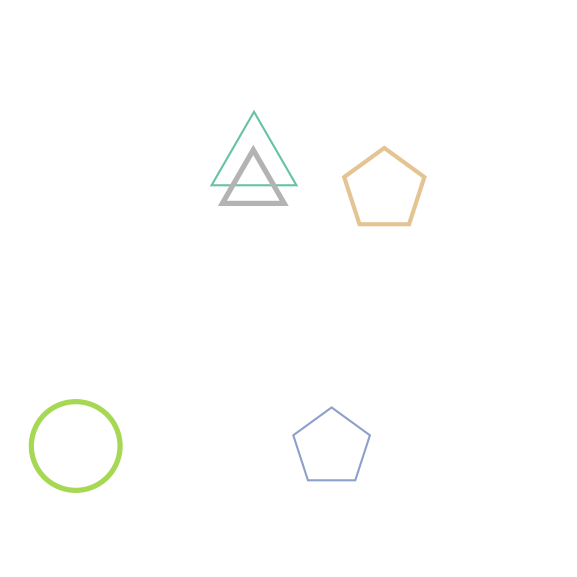[{"shape": "triangle", "thickness": 1, "radius": 0.42, "center": [0.44, 0.721]}, {"shape": "pentagon", "thickness": 1, "radius": 0.35, "center": [0.574, 0.224]}, {"shape": "circle", "thickness": 2.5, "radius": 0.38, "center": [0.131, 0.227]}, {"shape": "pentagon", "thickness": 2, "radius": 0.37, "center": [0.665, 0.67]}, {"shape": "triangle", "thickness": 2.5, "radius": 0.31, "center": [0.439, 0.678]}]